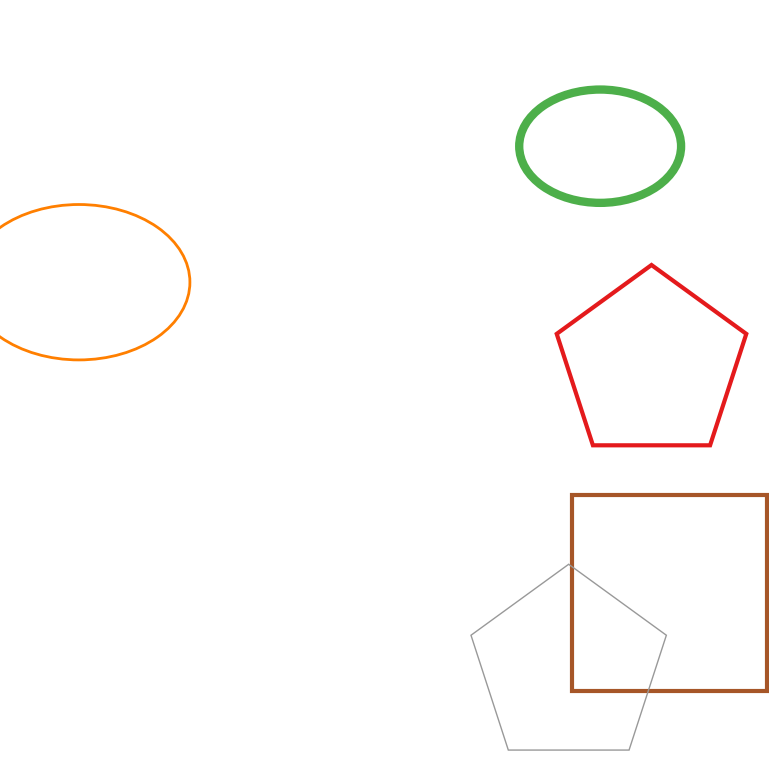[{"shape": "pentagon", "thickness": 1.5, "radius": 0.65, "center": [0.846, 0.526]}, {"shape": "oval", "thickness": 3, "radius": 0.53, "center": [0.779, 0.81]}, {"shape": "oval", "thickness": 1, "radius": 0.72, "center": [0.102, 0.633]}, {"shape": "square", "thickness": 1.5, "radius": 0.64, "center": [0.869, 0.23]}, {"shape": "pentagon", "thickness": 0.5, "radius": 0.67, "center": [0.739, 0.134]}]